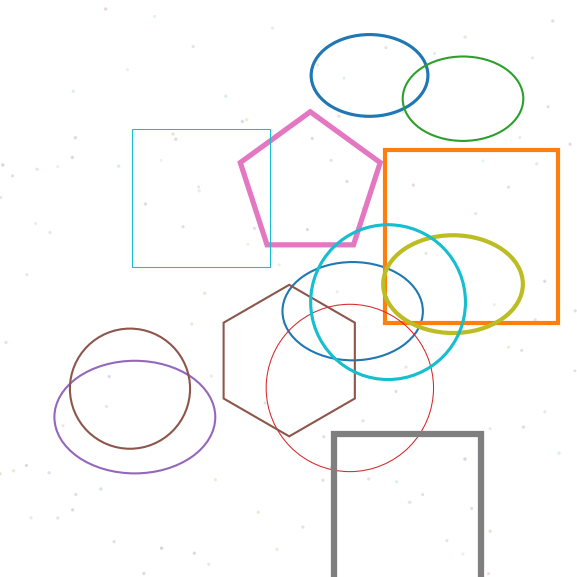[{"shape": "oval", "thickness": 1.5, "radius": 0.51, "center": [0.64, 0.868]}, {"shape": "oval", "thickness": 1, "radius": 0.61, "center": [0.611, 0.46]}, {"shape": "square", "thickness": 2, "radius": 0.75, "center": [0.816, 0.59]}, {"shape": "oval", "thickness": 1, "radius": 0.52, "center": [0.802, 0.828]}, {"shape": "circle", "thickness": 0.5, "radius": 0.72, "center": [0.606, 0.327]}, {"shape": "oval", "thickness": 1, "radius": 0.7, "center": [0.233, 0.277]}, {"shape": "circle", "thickness": 1, "radius": 0.52, "center": [0.225, 0.326]}, {"shape": "hexagon", "thickness": 1, "radius": 0.66, "center": [0.501, 0.375]}, {"shape": "pentagon", "thickness": 2.5, "radius": 0.64, "center": [0.537, 0.678]}, {"shape": "square", "thickness": 3, "radius": 0.64, "center": [0.706, 0.121]}, {"shape": "oval", "thickness": 2, "radius": 0.6, "center": [0.784, 0.507]}, {"shape": "circle", "thickness": 1.5, "radius": 0.67, "center": [0.672, 0.476]}, {"shape": "square", "thickness": 0.5, "radius": 0.6, "center": [0.348, 0.656]}]